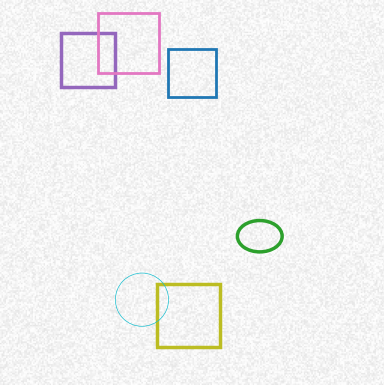[{"shape": "square", "thickness": 2, "radius": 0.31, "center": [0.499, 0.81]}, {"shape": "oval", "thickness": 2.5, "radius": 0.29, "center": [0.675, 0.386]}, {"shape": "square", "thickness": 2.5, "radius": 0.36, "center": [0.228, 0.844]}, {"shape": "square", "thickness": 2, "radius": 0.39, "center": [0.334, 0.888]}, {"shape": "square", "thickness": 2.5, "radius": 0.41, "center": [0.489, 0.181]}, {"shape": "circle", "thickness": 0.5, "radius": 0.35, "center": [0.369, 0.222]}]